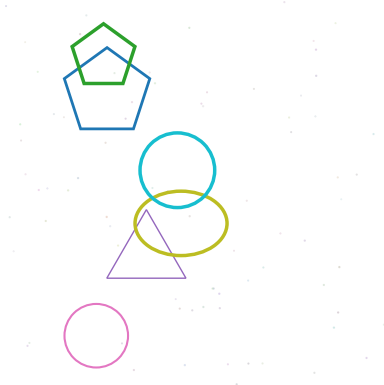[{"shape": "pentagon", "thickness": 2, "radius": 0.58, "center": [0.278, 0.76]}, {"shape": "pentagon", "thickness": 2.5, "radius": 0.43, "center": [0.269, 0.852]}, {"shape": "triangle", "thickness": 1, "radius": 0.59, "center": [0.38, 0.337]}, {"shape": "circle", "thickness": 1.5, "radius": 0.41, "center": [0.25, 0.128]}, {"shape": "oval", "thickness": 2.5, "radius": 0.6, "center": [0.47, 0.42]}, {"shape": "circle", "thickness": 2.5, "radius": 0.48, "center": [0.461, 0.558]}]